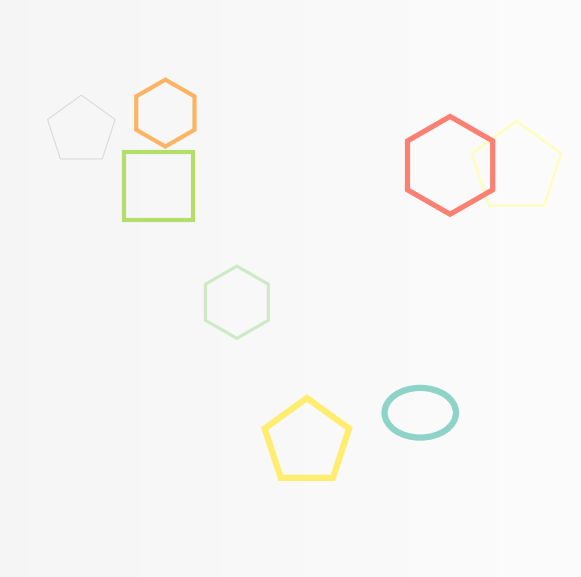[{"shape": "oval", "thickness": 3, "radius": 0.31, "center": [0.723, 0.284]}, {"shape": "pentagon", "thickness": 1, "radius": 0.4, "center": [0.889, 0.708]}, {"shape": "hexagon", "thickness": 2.5, "radius": 0.42, "center": [0.774, 0.713]}, {"shape": "hexagon", "thickness": 2, "radius": 0.29, "center": [0.284, 0.803]}, {"shape": "square", "thickness": 2, "radius": 0.3, "center": [0.273, 0.677]}, {"shape": "pentagon", "thickness": 0.5, "radius": 0.31, "center": [0.14, 0.773]}, {"shape": "hexagon", "thickness": 1.5, "radius": 0.31, "center": [0.408, 0.476]}, {"shape": "pentagon", "thickness": 3, "radius": 0.38, "center": [0.528, 0.233]}]